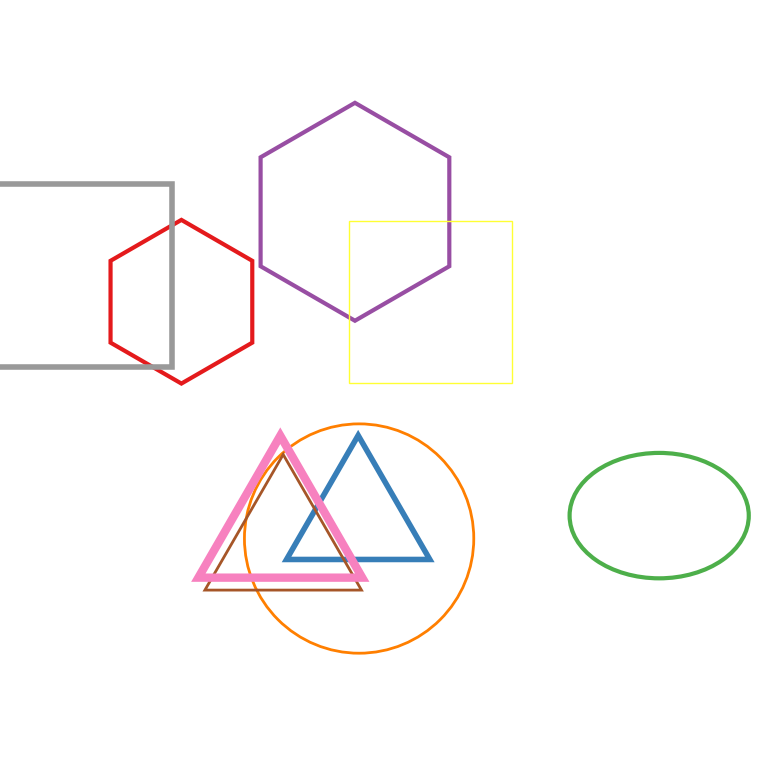[{"shape": "hexagon", "thickness": 1.5, "radius": 0.53, "center": [0.236, 0.608]}, {"shape": "triangle", "thickness": 2, "radius": 0.54, "center": [0.465, 0.327]}, {"shape": "oval", "thickness": 1.5, "radius": 0.58, "center": [0.856, 0.33]}, {"shape": "hexagon", "thickness": 1.5, "radius": 0.71, "center": [0.461, 0.725]}, {"shape": "circle", "thickness": 1, "radius": 0.74, "center": [0.466, 0.301]}, {"shape": "square", "thickness": 0.5, "radius": 0.53, "center": [0.559, 0.608]}, {"shape": "triangle", "thickness": 1, "radius": 0.59, "center": [0.368, 0.292]}, {"shape": "triangle", "thickness": 3, "radius": 0.61, "center": [0.364, 0.311]}, {"shape": "square", "thickness": 2, "radius": 0.59, "center": [0.105, 0.642]}]